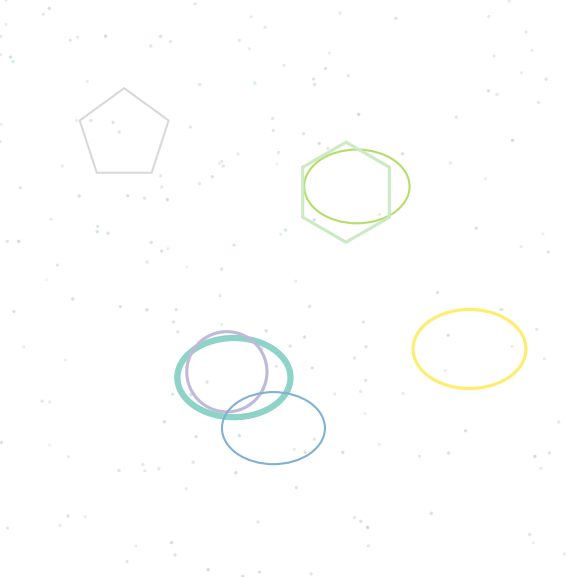[{"shape": "oval", "thickness": 3, "radius": 0.49, "center": [0.405, 0.345]}, {"shape": "circle", "thickness": 1.5, "radius": 0.35, "center": [0.393, 0.355]}, {"shape": "oval", "thickness": 1, "radius": 0.45, "center": [0.474, 0.258]}, {"shape": "oval", "thickness": 1, "radius": 0.46, "center": [0.618, 0.676]}, {"shape": "pentagon", "thickness": 1, "radius": 0.4, "center": [0.215, 0.766]}, {"shape": "hexagon", "thickness": 1.5, "radius": 0.43, "center": [0.599, 0.666]}, {"shape": "oval", "thickness": 1.5, "radius": 0.49, "center": [0.813, 0.395]}]